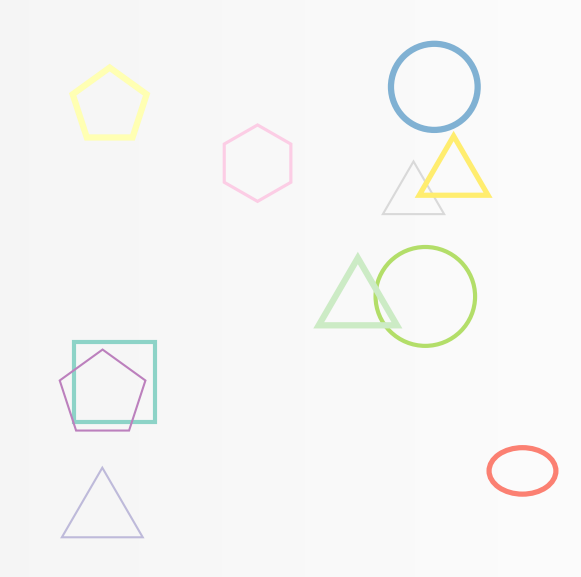[{"shape": "square", "thickness": 2, "radius": 0.35, "center": [0.197, 0.337]}, {"shape": "pentagon", "thickness": 3, "radius": 0.33, "center": [0.189, 0.815]}, {"shape": "triangle", "thickness": 1, "radius": 0.4, "center": [0.176, 0.109]}, {"shape": "oval", "thickness": 2.5, "radius": 0.29, "center": [0.899, 0.184]}, {"shape": "circle", "thickness": 3, "radius": 0.37, "center": [0.747, 0.849]}, {"shape": "circle", "thickness": 2, "radius": 0.43, "center": [0.732, 0.486]}, {"shape": "hexagon", "thickness": 1.5, "radius": 0.33, "center": [0.443, 0.717]}, {"shape": "triangle", "thickness": 1, "radius": 0.3, "center": [0.711, 0.659]}, {"shape": "pentagon", "thickness": 1, "radius": 0.39, "center": [0.176, 0.316]}, {"shape": "triangle", "thickness": 3, "radius": 0.39, "center": [0.616, 0.475]}, {"shape": "triangle", "thickness": 2.5, "radius": 0.34, "center": [0.78, 0.695]}]